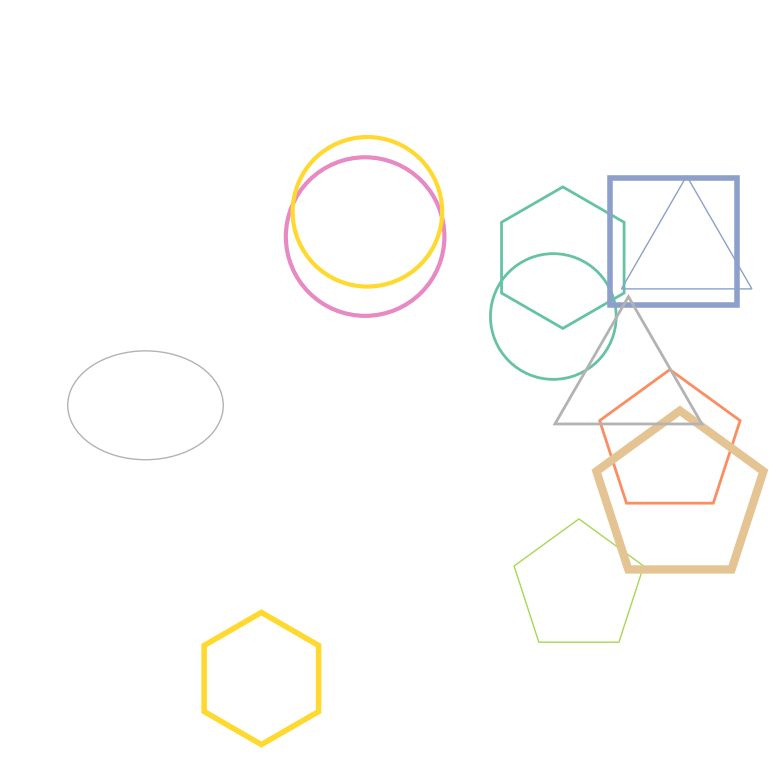[{"shape": "hexagon", "thickness": 1, "radius": 0.46, "center": [0.731, 0.665]}, {"shape": "circle", "thickness": 1, "radius": 0.41, "center": [0.719, 0.589]}, {"shape": "pentagon", "thickness": 1, "radius": 0.48, "center": [0.87, 0.424]}, {"shape": "square", "thickness": 2, "radius": 0.41, "center": [0.875, 0.687]}, {"shape": "triangle", "thickness": 0.5, "radius": 0.49, "center": [0.892, 0.674]}, {"shape": "circle", "thickness": 1.5, "radius": 0.51, "center": [0.474, 0.693]}, {"shape": "pentagon", "thickness": 0.5, "radius": 0.44, "center": [0.752, 0.238]}, {"shape": "circle", "thickness": 1.5, "radius": 0.49, "center": [0.477, 0.725]}, {"shape": "hexagon", "thickness": 2, "radius": 0.43, "center": [0.339, 0.119]}, {"shape": "pentagon", "thickness": 3, "radius": 0.57, "center": [0.883, 0.353]}, {"shape": "triangle", "thickness": 1, "radius": 0.55, "center": [0.816, 0.505]}, {"shape": "oval", "thickness": 0.5, "radius": 0.5, "center": [0.189, 0.474]}]